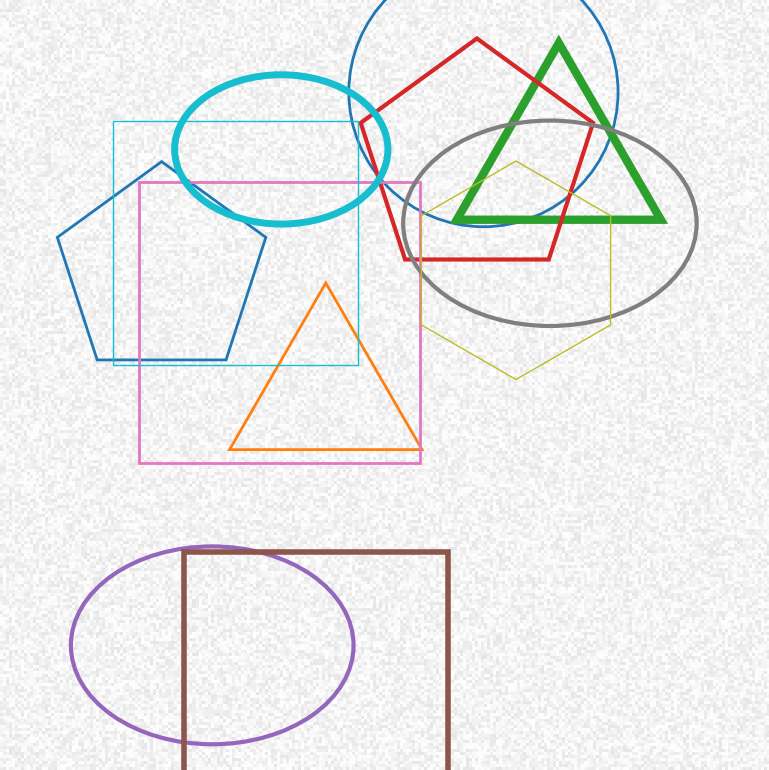[{"shape": "pentagon", "thickness": 1, "radius": 0.71, "center": [0.21, 0.648]}, {"shape": "circle", "thickness": 1, "radius": 0.87, "center": [0.628, 0.88]}, {"shape": "triangle", "thickness": 1, "radius": 0.72, "center": [0.423, 0.488]}, {"shape": "triangle", "thickness": 3, "radius": 0.76, "center": [0.726, 0.791]}, {"shape": "pentagon", "thickness": 1.5, "radius": 0.79, "center": [0.619, 0.791]}, {"shape": "oval", "thickness": 1.5, "radius": 0.92, "center": [0.276, 0.162]}, {"shape": "square", "thickness": 2, "radius": 0.86, "center": [0.411, 0.113]}, {"shape": "square", "thickness": 1, "radius": 0.91, "center": [0.363, 0.581]}, {"shape": "oval", "thickness": 1.5, "radius": 0.95, "center": [0.714, 0.71]}, {"shape": "hexagon", "thickness": 0.5, "radius": 0.71, "center": [0.67, 0.649]}, {"shape": "oval", "thickness": 2.5, "radius": 0.69, "center": [0.365, 0.806]}, {"shape": "square", "thickness": 0.5, "radius": 0.79, "center": [0.306, 0.685]}]